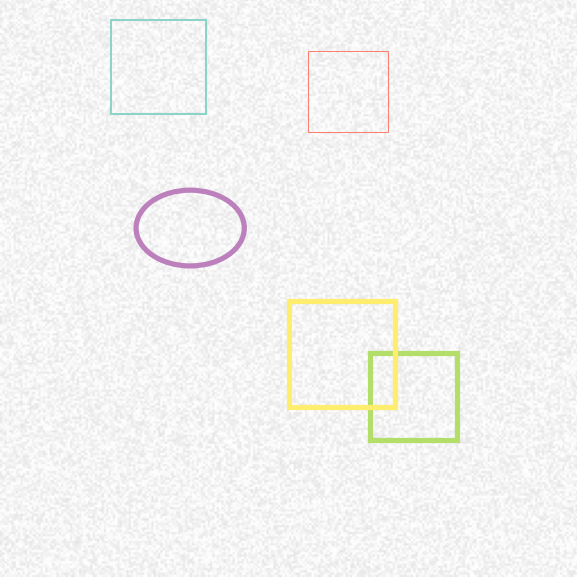[{"shape": "square", "thickness": 1, "radius": 0.41, "center": [0.274, 0.883]}, {"shape": "square", "thickness": 0.5, "radius": 0.35, "center": [0.603, 0.841]}, {"shape": "square", "thickness": 2.5, "radius": 0.38, "center": [0.716, 0.313]}, {"shape": "oval", "thickness": 2.5, "radius": 0.47, "center": [0.329, 0.604]}, {"shape": "square", "thickness": 2.5, "radius": 0.46, "center": [0.591, 0.386]}]